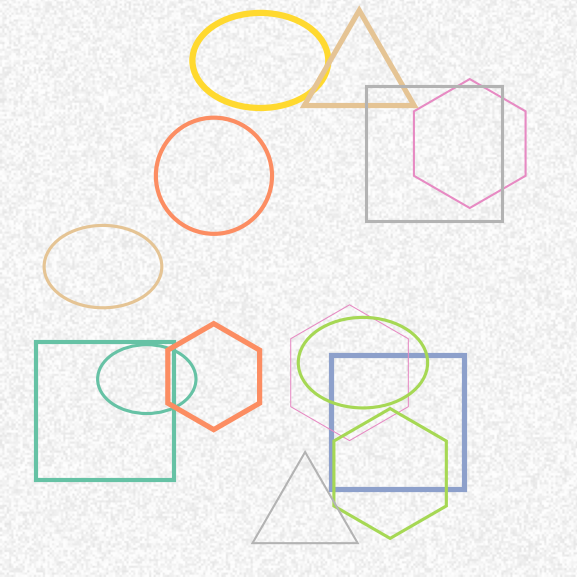[{"shape": "oval", "thickness": 1.5, "radius": 0.43, "center": [0.254, 0.343]}, {"shape": "square", "thickness": 2, "radius": 0.6, "center": [0.181, 0.288]}, {"shape": "hexagon", "thickness": 2.5, "radius": 0.46, "center": [0.37, 0.347]}, {"shape": "circle", "thickness": 2, "radius": 0.5, "center": [0.37, 0.695]}, {"shape": "square", "thickness": 2.5, "radius": 0.58, "center": [0.688, 0.268]}, {"shape": "hexagon", "thickness": 0.5, "radius": 0.59, "center": [0.605, 0.354]}, {"shape": "hexagon", "thickness": 1, "radius": 0.56, "center": [0.813, 0.751]}, {"shape": "oval", "thickness": 1.5, "radius": 0.56, "center": [0.628, 0.371]}, {"shape": "hexagon", "thickness": 1.5, "radius": 0.56, "center": [0.676, 0.179]}, {"shape": "oval", "thickness": 3, "radius": 0.59, "center": [0.451, 0.894]}, {"shape": "oval", "thickness": 1.5, "radius": 0.51, "center": [0.178, 0.537]}, {"shape": "triangle", "thickness": 2.5, "radius": 0.55, "center": [0.622, 0.871]}, {"shape": "triangle", "thickness": 1, "radius": 0.53, "center": [0.528, 0.111]}, {"shape": "square", "thickness": 1.5, "radius": 0.59, "center": [0.752, 0.733]}]